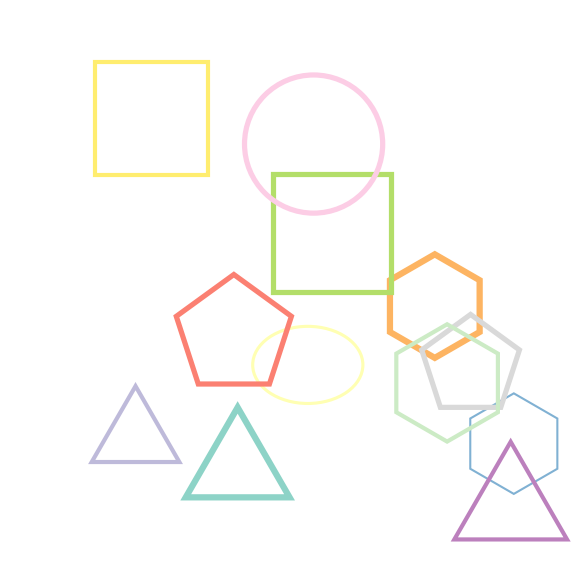[{"shape": "triangle", "thickness": 3, "radius": 0.52, "center": [0.412, 0.19]}, {"shape": "oval", "thickness": 1.5, "radius": 0.48, "center": [0.533, 0.367]}, {"shape": "triangle", "thickness": 2, "radius": 0.44, "center": [0.235, 0.243]}, {"shape": "pentagon", "thickness": 2.5, "radius": 0.52, "center": [0.405, 0.419]}, {"shape": "hexagon", "thickness": 1, "radius": 0.44, "center": [0.89, 0.231]}, {"shape": "hexagon", "thickness": 3, "radius": 0.45, "center": [0.753, 0.469]}, {"shape": "square", "thickness": 2.5, "radius": 0.51, "center": [0.574, 0.595]}, {"shape": "circle", "thickness": 2.5, "radius": 0.6, "center": [0.543, 0.75]}, {"shape": "pentagon", "thickness": 2.5, "radius": 0.44, "center": [0.815, 0.366]}, {"shape": "triangle", "thickness": 2, "radius": 0.56, "center": [0.884, 0.121]}, {"shape": "hexagon", "thickness": 2, "radius": 0.51, "center": [0.774, 0.336]}, {"shape": "square", "thickness": 2, "radius": 0.49, "center": [0.262, 0.794]}]